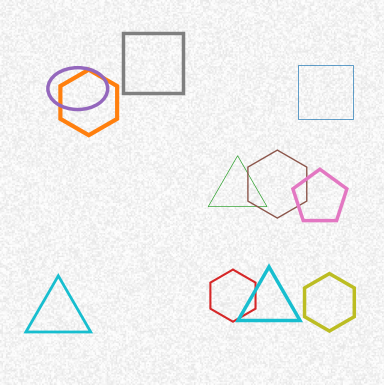[{"shape": "square", "thickness": 0.5, "radius": 0.35, "center": [0.845, 0.76]}, {"shape": "hexagon", "thickness": 3, "radius": 0.43, "center": [0.231, 0.734]}, {"shape": "triangle", "thickness": 0.5, "radius": 0.44, "center": [0.617, 0.507]}, {"shape": "hexagon", "thickness": 1.5, "radius": 0.34, "center": [0.605, 0.232]}, {"shape": "oval", "thickness": 2.5, "radius": 0.39, "center": [0.202, 0.77]}, {"shape": "hexagon", "thickness": 1, "radius": 0.44, "center": [0.72, 0.522]}, {"shape": "pentagon", "thickness": 2.5, "radius": 0.37, "center": [0.831, 0.487]}, {"shape": "square", "thickness": 2.5, "radius": 0.39, "center": [0.397, 0.837]}, {"shape": "hexagon", "thickness": 2.5, "radius": 0.37, "center": [0.856, 0.215]}, {"shape": "triangle", "thickness": 2.5, "radius": 0.47, "center": [0.699, 0.214]}, {"shape": "triangle", "thickness": 2, "radius": 0.49, "center": [0.151, 0.186]}]